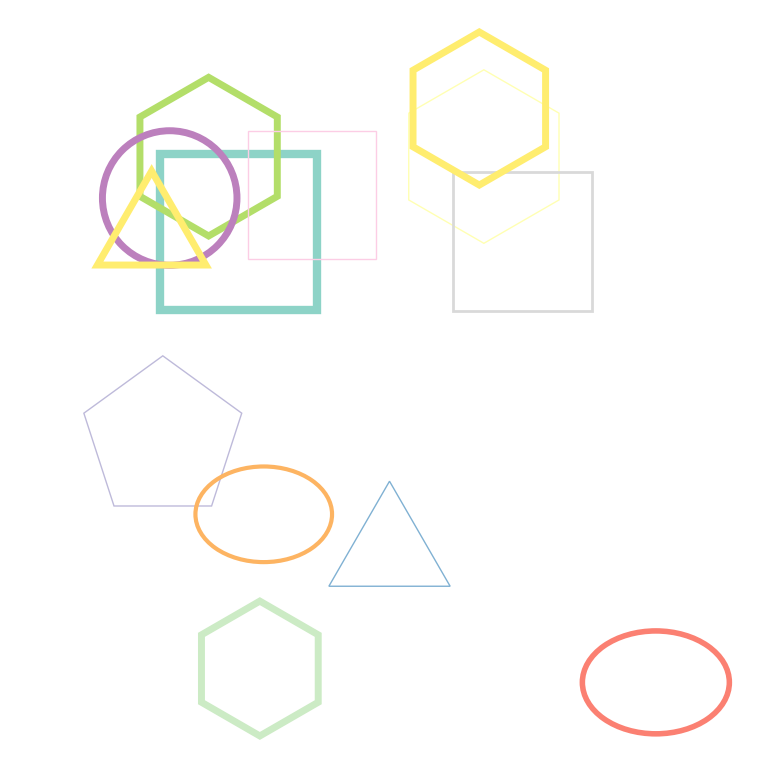[{"shape": "square", "thickness": 3, "radius": 0.51, "center": [0.31, 0.699]}, {"shape": "hexagon", "thickness": 0.5, "radius": 0.56, "center": [0.628, 0.797]}, {"shape": "pentagon", "thickness": 0.5, "radius": 0.54, "center": [0.211, 0.43]}, {"shape": "oval", "thickness": 2, "radius": 0.48, "center": [0.852, 0.114]}, {"shape": "triangle", "thickness": 0.5, "radius": 0.45, "center": [0.506, 0.284]}, {"shape": "oval", "thickness": 1.5, "radius": 0.44, "center": [0.343, 0.332]}, {"shape": "hexagon", "thickness": 2.5, "radius": 0.52, "center": [0.271, 0.797]}, {"shape": "square", "thickness": 0.5, "radius": 0.42, "center": [0.406, 0.747]}, {"shape": "square", "thickness": 1, "radius": 0.45, "center": [0.679, 0.686]}, {"shape": "circle", "thickness": 2.5, "radius": 0.44, "center": [0.22, 0.743]}, {"shape": "hexagon", "thickness": 2.5, "radius": 0.44, "center": [0.337, 0.132]}, {"shape": "triangle", "thickness": 2.5, "radius": 0.41, "center": [0.197, 0.696]}, {"shape": "hexagon", "thickness": 2.5, "radius": 0.5, "center": [0.622, 0.859]}]